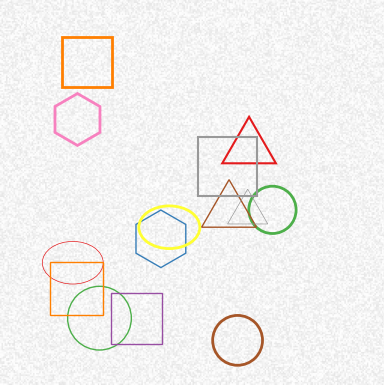[{"shape": "oval", "thickness": 0.5, "radius": 0.4, "center": [0.189, 0.318]}, {"shape": "triangle", "thickness": 1.5, "radius": 0.4, "center": [0.647, 0.616]}, {"shape": "hexagon", "thickness": 1, "radius": 0.37, "center": [0.418, 0.38]}, {"shape": "circle", "thickness": 1, "radius": 0.41, "center": [0.258, 0.174]}, {"shape": "circle", "thickness": 2, "radius": 0.31, "center": [0.708, 0.455]}, {"shape": "square", "thickness": 1, "radius": 0.33, "center": [0.355, 0.174]}, {"shape": "square", "thickness": 1, "radius": 0.34, "center": [0.198, 0.25]}, {"shape": "square", "thickness": 2, "radius": 0.33, "center": [0.226, 0.839]}, {"shape": "oval", "thickness": 2, "radius": 0.4, "center": [0.44, 0.41]}, {"shape": "circle", "thickness": 2, "radius": 0.32, "center": [0.617, 0.116]}, {"shape": "triangle", "thickness": 1, "radius": 0.41, "center": [0.595, 0.451]}, {"shape": "hexagon", "thickness": 2, "radius": 0.34, "center": [0.201, 0.69]}, {"shape": "square", "thickness": 1.5, "radius": 0.38, "center": [0.592, 0.568]}, {"shape": "triangle", "thickness": 0.5, "radius": 0.3, "center": [0.643, 0.448]}]